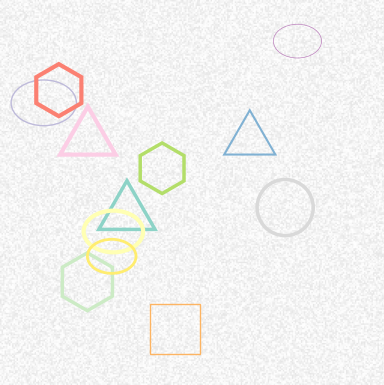[{"shape": "triangle", "thickness": 2.5, "radius": 0.42, "center": [0.33, 0.446]}, {"shape": "oval", "thickness": 3, "radius": 0.39, "center": [0.295, 0.399]}, {"shape": "oval", "thickness": 1, "radius": 0.42, "center": [0.114, 0.733]}, {"shape": "hexagon", "thickness": 3, "radius": 0.34, "center": [0.153, 0.766]}, {"shape": "triangle", "thickness": 1.5, "radius": 0.38, "center": [0.649, 0.637]}, {"shape": "square", "thickness": 1, "radius": 0.32, "center": [0.453, 0.145]}, {"shape": "hexagon", "thickness": 2.5, "radius": 0.33, "center": [0.421, 0.563]}, {"shape": "triangle", "thickness": 3, "radius": 0.42, "center": [0.228, 0.64]}, {"shape": "circle", "thickness": 2.5, "radius": 0.36, "center": [0.741, 0.461]}, {"shape": "oval", "thickness": 0.5, "radius": 0.31, "center": [0.773, 0.893]}, {"shape": "hexagon", "thickness": 2.5, "radius": 0.38, "center": [0.227, 0.268]}, {"shape": "oval", "thickness": 2, "radius": 0.32, "center": [0.29, 0.334]}]